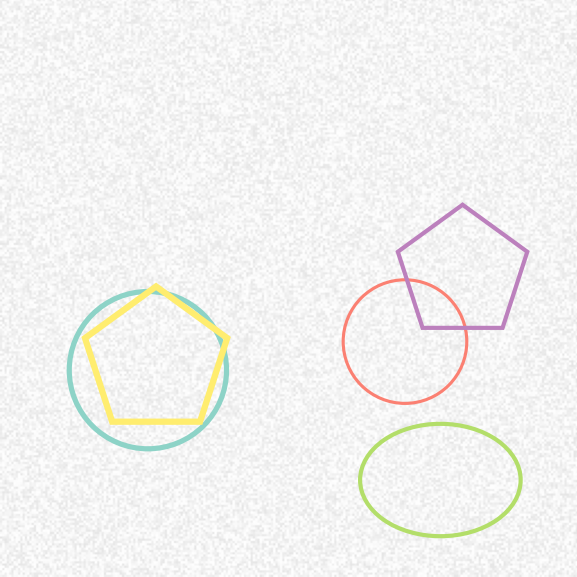[{"shape": "circle", "thickness": 2.5, "radius": 0.68, "center": [0.256, 0.358]}, {"shape": "circle", "thickness": 1.5, "radius": 0.54, "center": [0.701, 0.408]}, {"shape": "oval", "thickness": 2, "radius": 0.7, "center": [0.763, 0.168]}, {"shape": "pentagon", "thickness": 2, "radius": 0.59, "center": [0.801, 0.527]}, {"shape": "pentagon", "thickness": 3, "radius": 0.65, "center": [0.27, 0.374]}]